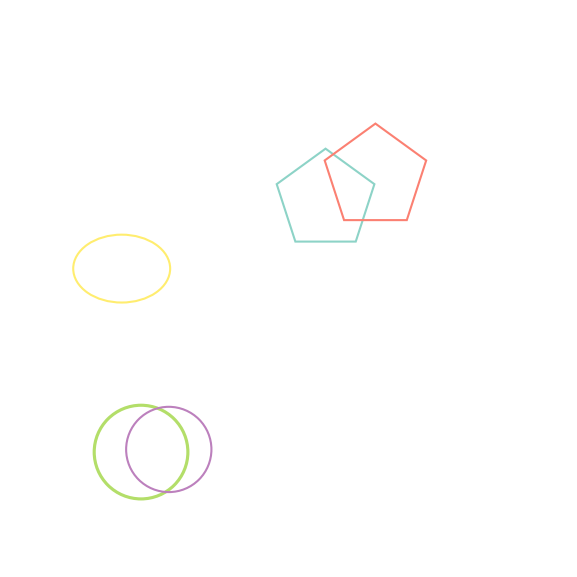[{"shape": "pentagon", "thickness": 1, "radius": 0.44, "center": [0.564, 0.653]}, {"shape": "pentagon", "thickness": 1, "radius": 0.46, "center": [0.65, 0.693]}, {"shape": "circle", "thickness": 1.5, "radius": 0.41, "center": [0.244, 0.216]}, {"shape": "circle", "thickness": 1, "radius": 0.37, "center": [0.292, 0.221]}, {"shape": "oval", "thickness": 1, "radius": 0.42, "center": [0.211, 0.534]}]